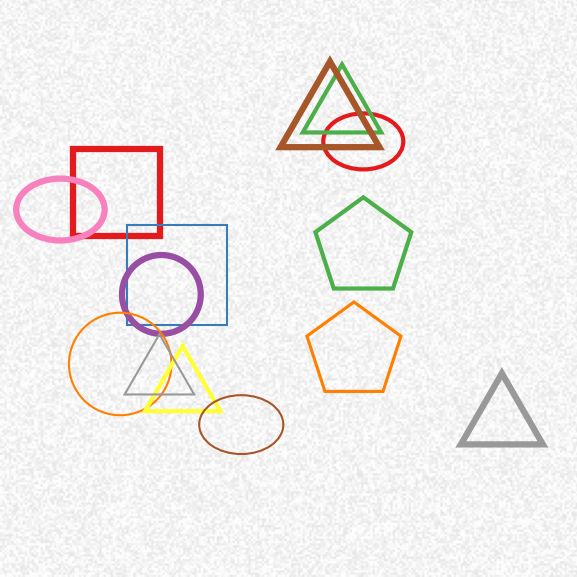[{"shape": "oval", "thickness": 2, "radius": 0.35, "center": [0.629, 0.754]}, {"shape": "square", "thickness": 3, "radius": 0.38, "center": [0.201, 0.665]}, {"shape": "square", "thickness": 1, "radius": 0.43, "center": [0.307, 0.523]}, {"shape": "triangle", "thickness": 2, "radius": 0.39, "center": [0.592, 0.809]}, {"shape": "pentagon", "thickness": 2, "radius": 0.44, "center": [0.629, 0.57]}, {"shape": "circle", "thickness": 3, "radius": 0.34, "center": [0.279, 0.489]}, {"shape": "circle", "thickness": 1, "radius": 0.44, "center": [0.208, 0.369]}, {"shape": "pentagon", "thickness": 1.5, "radius": 0.43, "center": [0.613, 0.391]}, {"shape": "triangle", "thickness": 2, "radius": 0.38, "center": [0.316, 0.325]}, {"shape": "oval", "thickness": 1, "radius": 0.36, "center": [0.418, 0.264]}, {"shape": "triangle", "thickness": 3, "radius": 0.49, "center": [0.571, 0.794]}, {"shape": "oval", "thickness": 3, "radius": 0.38, "center": [0.105, 0.636]}, {"shape": "triangle", "thickness": 3, "radius": 0.41, "center": [0.869, 0.271]}, {"shape": "triangle", "thickness": 1, "radius": 0.35, "center": [0.276, 0.351]}]